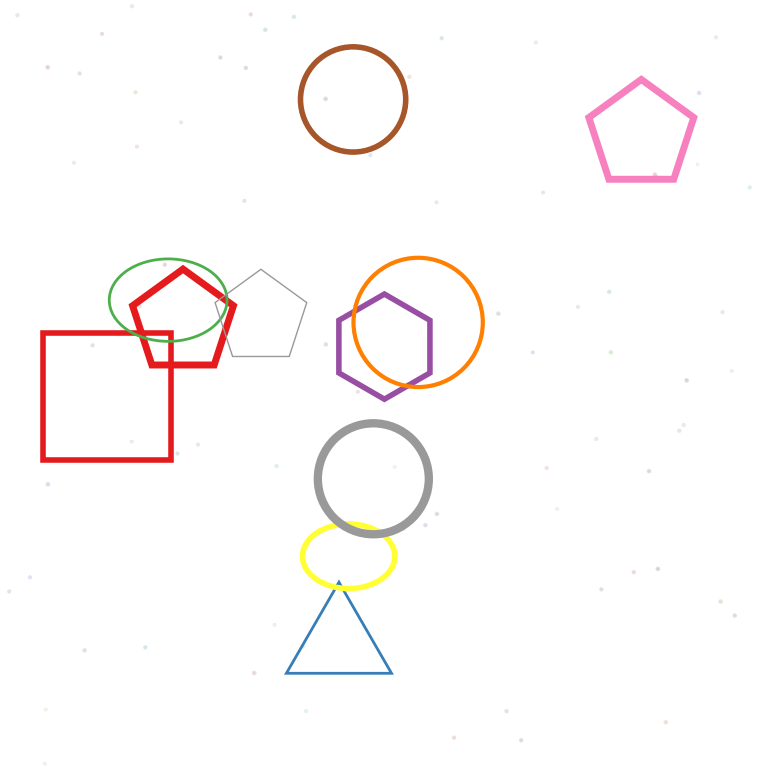[{"shape": "pentagon", "thickness": 2.5, "radius": 0.34, "center": [0.238, 0.582]}, {"shape": "square", "thickness": 2, "radius": 0.41, "center": [0.139, 0.485]}, {"shape": "triangle", "thickness": 1, "radius": 0.39, "center": [0.44, 0.165]}, {"shape": "oval", "thickness": 1, "radius": 0.38, "center": [0.218, 0.61]}, {"shape": "hexagon", "thickness": 2, "radius": 0.34, "center": [0.499, 0.55]}, {"shape": "circle", "thickness": 1.5, "radius": 0.42, "center": [0.543, 0.581]}, {"shape": "oval", "thickness": 2, "radius": 0.3, "center": [0.453, 0.278]}, {"shape": "circle", "thickness": 2, "radius": 0.34, "center": [0.459, 0.871]}, {"shape": "pentagon", "thickness": 2.5, "radius": 0.36, "center": [0.833, 0.825]}, {"shape": "pentagon", "thickness": 0.5, "radius": 0.31, "center": [0.339, 0.588]}, {"shape": "circle", "thickness": 3, "radius": 0.36, "center": [0.485, 0.378]}]